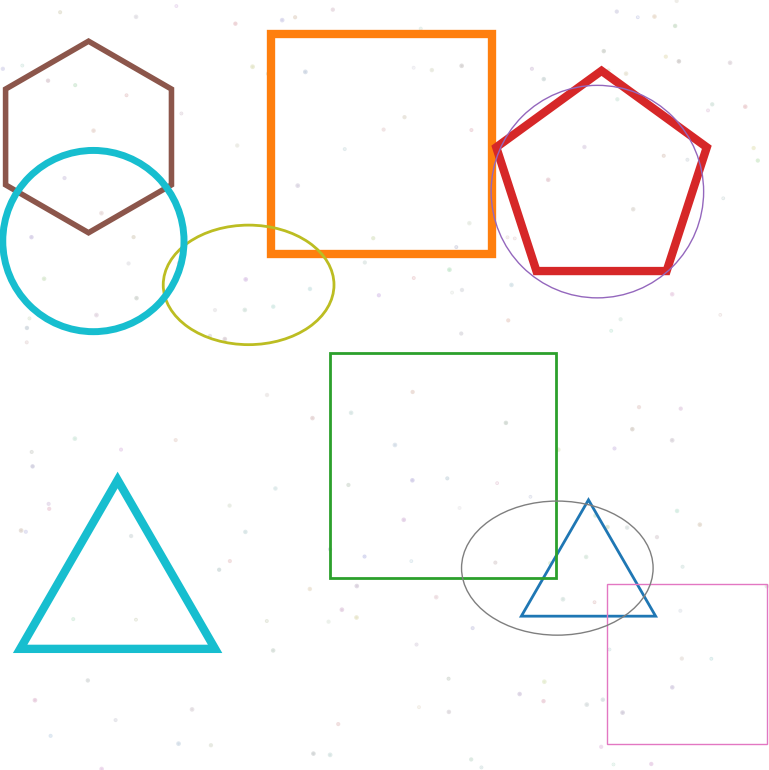[{"shape": "triangle", "thickness": 1, "radius": 0.5, "center": [0.764, 0.25]}, {"shape": "square", "thickness": 3, "radius": 0.72, "center": [0.495, 0.813]}, {"shape": "square", "thickness": 1, "radius": 0.73, "center": [0.575, 0.396]}, {"shape": "pentagon", "thickness": 3, "radius": 0.72, "center": [0.781, 0.764]}, {"shape": "circle", "thickness": 0.5, "radius": 0.69, "center": [0.776, 0.751]}, {"shape": "hexagon", "thickness": 2, "radius": 0.62, "center": [0.115, 0.822]}, {"shape": "square", "thickness": 0.5, "radius": 0.52, "center": [0.892, 0.137]}, {"shape": "oval", "thickness": 0.5, "radius": 0.62, "center": [0.724, 0.262]}, {"shape": "oval", "thickness": 1, "radius": 0.55, "center": [0.323, 0.63]}, {"shape": "triangle", "thickness": 3, "radius": 0.73, "center": [0.153, 0.23]}, {"shape": "circle", "thickness": 2.5, "radius": 0.59, "center": [0.121, 0.687]}]